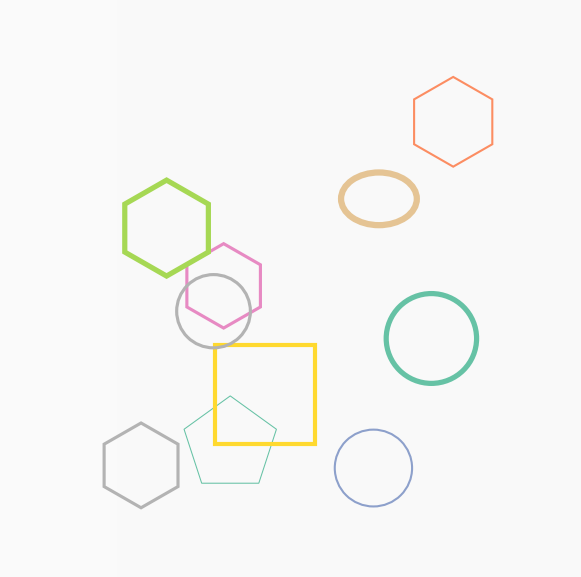[{"shape": "circle", "thickness": 2.5, "radius": 0.39, "center": [0.742, 0.413]}, {"shape": "pentagon", "thickness": 0.5, "radius": 0.42, "center": [0.396, 0.23]}, {"shape": "hexagon", "thickness": 1, "radius": 0.39, "center": [0.78, 0.788]}, {"shape": "circle", "thickness": 1, "radius": 0.33, "center": [0.642, 0.189]}, {"shape": "hexagon", "thickness": 1.5, "radius": 0.37, "center": [0.385, 0.504]}, {"shape": "hexagon", "thickness": 2.5, "radius": 0.42, "center": [0.287, 0.604]}, {"shape": "square", "thickness": 2, "radius": 0.43, "center": [0.456, 0.317]}, {"shape": "oval", "thickness": 3, "radius": 0.33, "center": [0.652, 0.655]}, {"shape": "hexagon", "thickness": 1.5, "radius": 0.37, "center": [0.243, 0.193]}, {"shape": "circle", "thickness": 1.5, "radius": 0.32, "center": [0.367, 0.46]}]